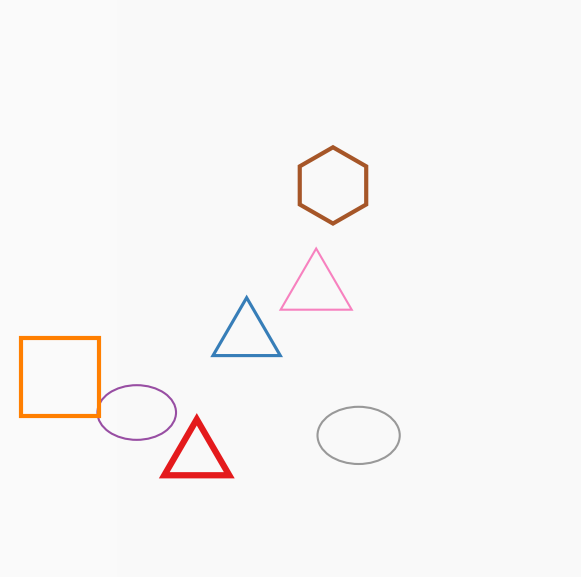[{"shape": "triangle", "thickness": 3, "radius": 0.32, "center": [0.339, 0.208]}, {"shape": "triangle", "thickness": 1.5, "radius": 0.33, "center": [0.424, 0.417]}, {"shape": "oval", "thickness": 1, "radius": 0.34, "center": [0.235, 0.285]}, {"shape": "square", "thickness": 2, "radius": 0.33, "center": [0.103, 0.346]}, {"shape": "hexagon", "thickness": 2, "radius": 0.33, "center": [0.573, 0.678]}, {"shape": "triangle", "thickness": 1, "radius": 0.35, "center": [0.544, 0.498]}, {"shape": "oval", "thickness": 1, "radius": 0.35, "center": [0.617, 0.245]}]